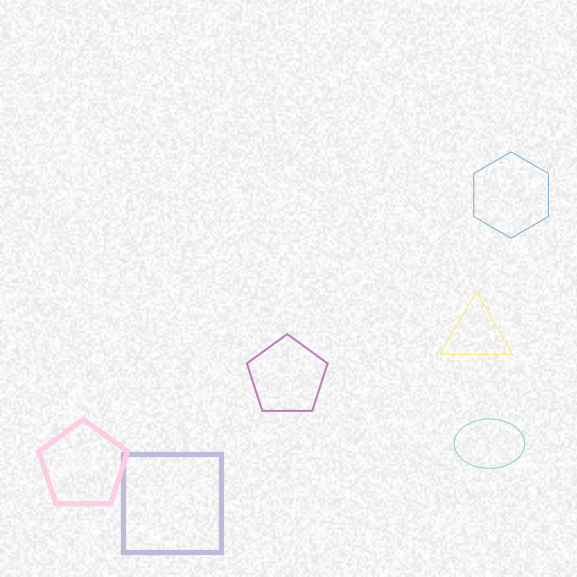[{"shape": "oval", "thickness": 0.5, "radius": 0.31, "center": [0.848, 0.231]}, {"shape": "square", "thickness": 2.5, "radius": 0.42, "center": [0.298, 0.129]}, {"shape": "hexagon", "thickness": 0.5, "radius": 0.37, "center": [0.885, 0.661]}, {"shape": "pentagon", "thickness": 2.5, "radius": 0.4, "center": [0.144, 0.192]}, {"shape": "pentagon", "thickness": 1, "radius": 0.37, "center": [0.497, 0.347]}, {"shape": "triangle", "thickness": 0.5, "radius": 0.36, "center": [0.825, 0.422]}]